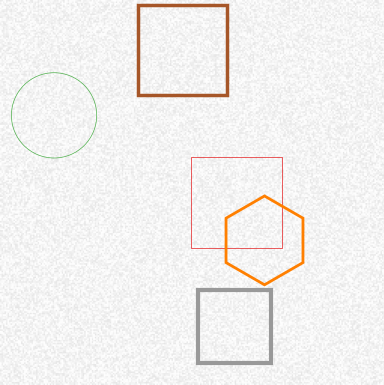[{"shape": "square", "thickness": 0.5, "radius": 0.59, "center": [0.615, 0.473]}, {"shape": "circle", "thickness": 0.5, "radius": 0.55, "center": [0.14, 0.7]}, {"shape": "hexagon", "thickness": 2, "radius": 0.58, "center": [0.687, 0.376]}, {"shape": "square", "thickness": 2.5, "radius": 0.58, "center": [0.474, 0.87]}, {"shape": "square", "thickness": 3, "radius": 0.47, "center": [0.61, 0.151]}]